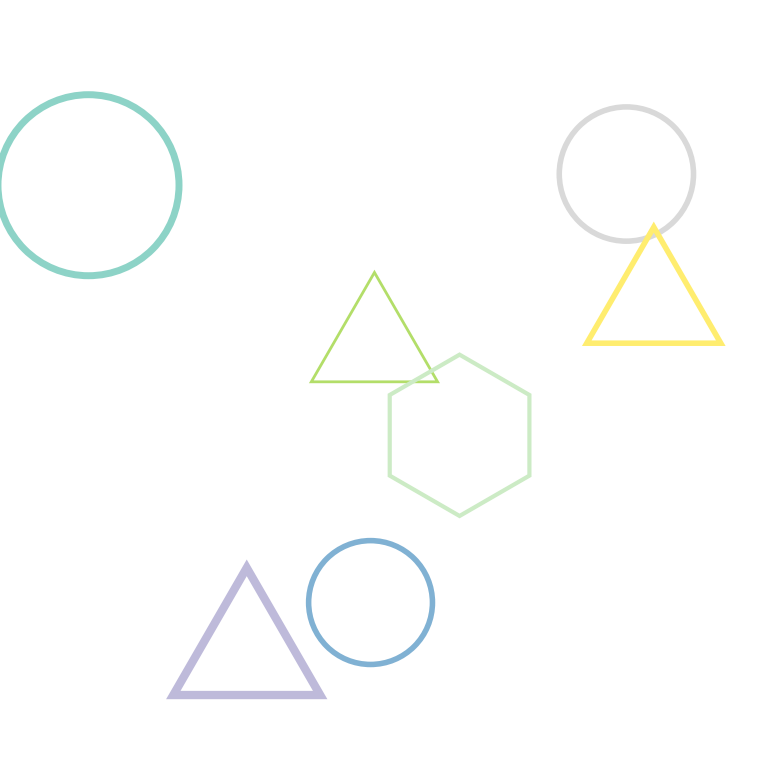[{"shape": "circle", "thickness": 2.5, "radius": 0.59, "center": [0.115, 0.759]}, {"shape": "triangle", "thickness": 3, "radius": 0.55, "center": [0.32, 0.152]}, {"shape": "circle", "thickness": 2, "radius": 0.4, "center": [0.481, 0.217]}, {"shape": "triangle", "thickness": 1, "radius": 0.47, "center": [0.486, 0.551]}, {"shape": "circle", "thickness": 2, "radius": 0.44, "center": [0.813, 0.774]}, {"shape": "hexagon", "thickness": 1.5, "radius": 0.52, "center": [0.597, 0.435]}, {"shape": "triangle", "thickness": 2, "radius": 0.5, "center": [0.849, 0.605]}]